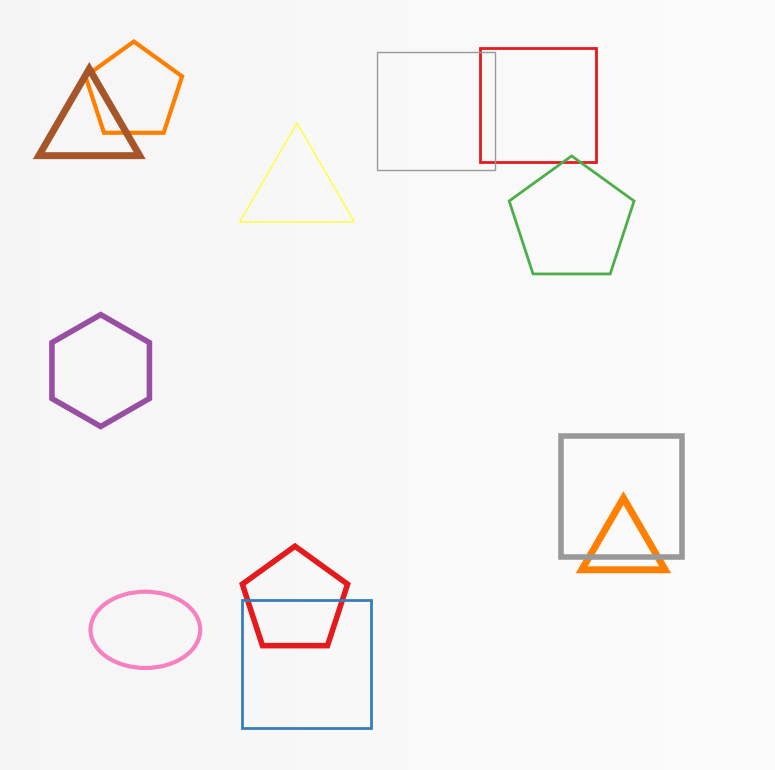[{"shape": "square", "thickness": 1, "radius": 0.37, "center": [0.694, 0.864]}, {"shape": "pentagon", "thickness": 2, "radius": 0.36, "center": [0.381, 0.219]}, {"shape": "square", "thickness": 1, "radius": 0.42, "center": [0.396, 0.138]}, {"shape": "pentagon", "thickness": 1, "radius": 0.42, "center": [0.738, 0.713]}, {"shape": "hexagon", "thickness": 2, "radius": 0.36, "center": [0.13, 0.519]}, {"shape": "triangle", "thickness": 2.5, "radius": 0.31, "center": [0.804, 0.291]}, {"shape": "pentagon", "thickness": 1.5, "radius": 0.33, "center": [0.173, 0.881]}, {"shape": "triangle", "thickness": 0.5, "radius": 0.43, "center": [0.383, 0.755]}, {"shape": "triangle", "thickness": 2.5, "radius": 0.38, "center": [0.115, 0.835]}, {"shape": "oval", "thickness": 1.5, "radius": 0.35, "center": [0.188, 0.182]}, {"shape": "square", "thickness": 2, "radius": 0.39, "center": [0.802, 0.355]}, {"shape": "square", "thickness": 0.5, "radius": 0.38, "center": [0.562, 0.856]}]